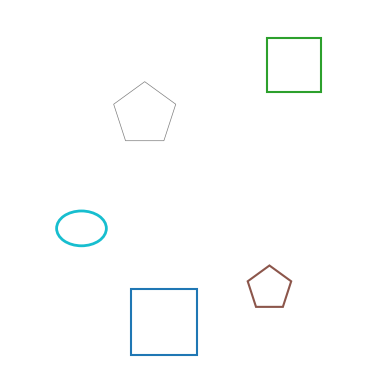[{"shape": "square", "thickness": 1.5, "radius": 0.43, "center": [0.426, 0.164]}, {"shape": "square", "thickness": 1.5, "radius": 0.35, "center": [0.764, 0.831]}, {"shape": "pentagon", "thickness": 1.5, "radius": 0.3, "center": [0.7, 0.251]}, {"shape": "pentagon", "thickness": 0.5, "radius": 0.42, "center": [0.376, 0.703]}, {"shape": "oval", "thickness": 2, "radius": 0.32, "center": [0.212, 0.407]}]